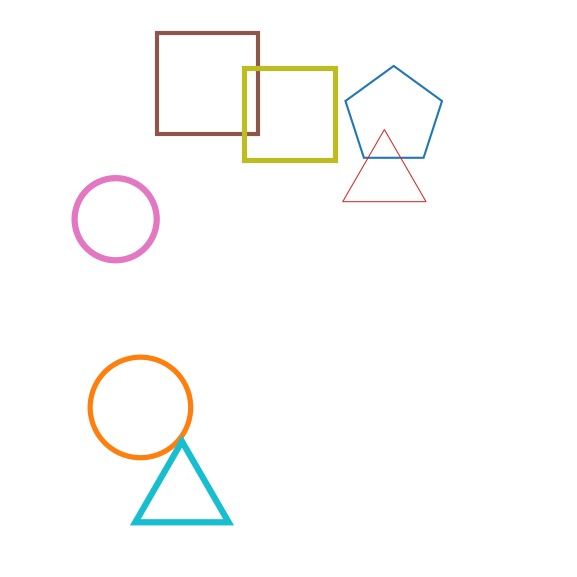[{"shape": "pentagon", "thickness": 1, "radius": 0.44, "center": [0.682, 0.797]}, {"shape": "circle", "thickness": 2.5, "radius": 0.44, "center": [0.243, 0.294]}, {"shape": "triangle", "thickness": 0.5, "radius": 0.42, "center": [0.666, 0.692]}, {"shape": "square", "thickness": 2, "radius": 0.44, "center": [0.359, 0.854]}, {"shape": "circle", "thickness": 3, "radius": 0.36, "center": [0.2, 0.62]}, {"shape": "square", "thickness": 2.5, "radius": 0.4, "center": [0.502, 0.802]}, {"shape": "triangle", "thickness": 3, "radius": 0.47, "center": [0.315, 0.141]}]